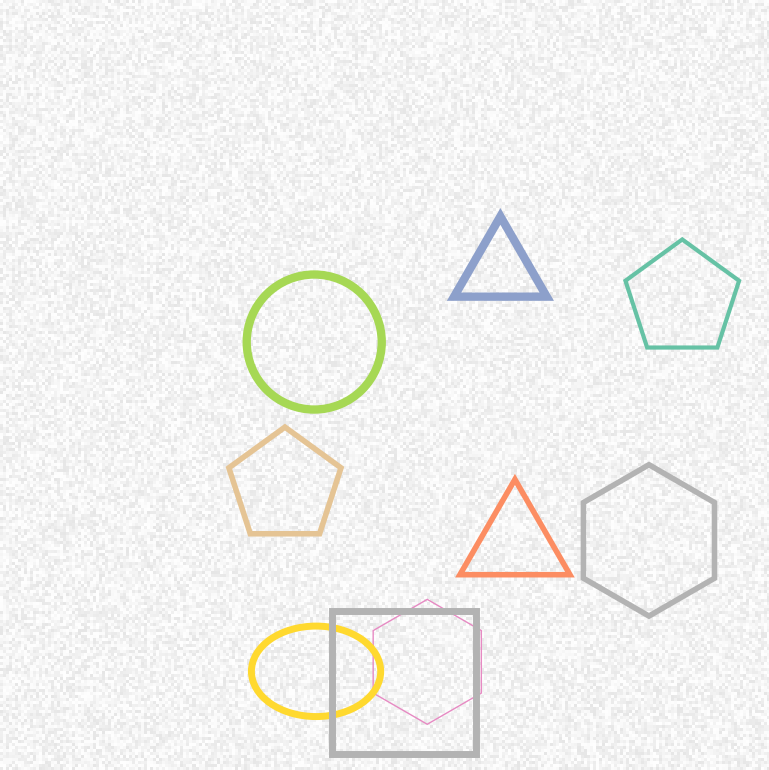[{"shape": "pentagon", "thickness": 1.5, "radius": 0.39, "center": [0.886, 0.611]}, {"shape": "triangle", "thickness": 2, "radius": 0.41, "center": [0.669, 0.295]}, {"shape": "triangle", "thickness": 3, "radius": 0.35, "center": [0.65, 0.649]}, {"shape": "hexagon", "thickness": 0.5, "radius": 0.41, "center": [0.555, 0.14]}, {"shape": "circle", "thickness": 3, "radius": 0.44, "center": [0.408, 0.556]}, {"shape": "oval", "thickness": 2.5, "radius": 0.42, "center": [0.41, 0.128]}, {"shape": "pentagon", "thickness": 2, "radius": 0.38, "center": [0.37, 0.369]}, {"shape": "square", "thickness": 2.5, "radius": 0.47, "center": [0.525, 0.114]}, {"shape": "hexagon", "thickness": 2, "radius": 0.49, "center": [0.843, 0.298]}]